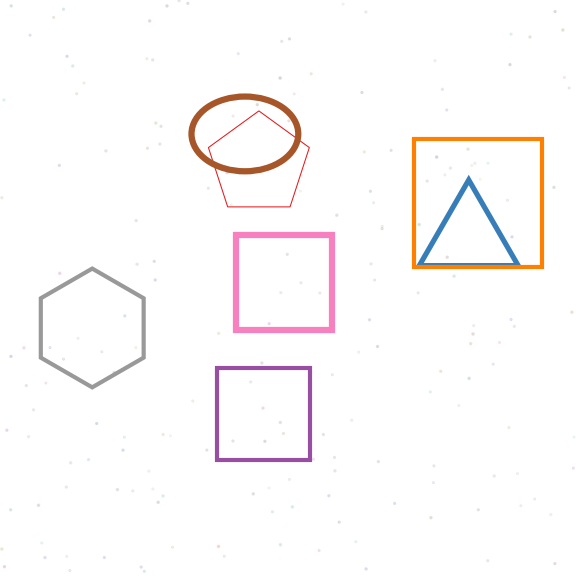[{"shape": "pentagon", "thickness": 0.5, "radius": 0.46, "center": [0.448, 0.715]}, {"shape": "triangle", "thickness": 2.5, "radius": 0.49, "center": [0.812, 0.589]}, {"shape": "square", "thickness": 2, "radius": 0.4, "center": [0.456, 0.282]}, {"shape": "square", "thickness": 2, "radius": 0.55, "center": [0.828, 0.647]}, {"shape": "oval", "thickness": 3, "radius": 0.46, "center": [0.424, 0.767]}, {"shape": "square", "thickness": 3, "radius": 0.41, "center": [0.491, 0.51]}, {"shape": "hexagon", "thickness": 2, "radius": 0.51, "center": [0.16, 0.431]}]